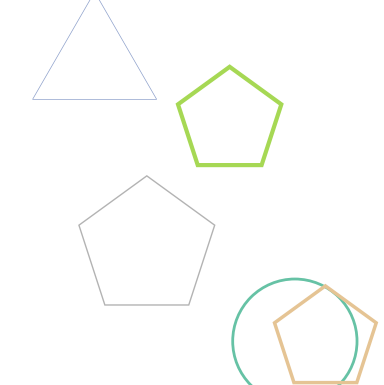[{"shape": "circle", "thickness": 2, "radius": 0.81, "center": [0.766, 0.114]}, {"shape": "triangle", "thickness": 0.5, "radius": 0.93, "center": [0.246, 0.835]}, {"shape": "pentagon", "thickness": 3, "radius": 0.71, "center": [0.597, 0.685]}, {"shape": "pentagon", "thickness": 2.5, "radius": 0.69, "center": [0.845, 0.119]}, {"shape": "pentagon", "thickness": 1, "radius": 0.93, "center": [0.381, 0.358]}]